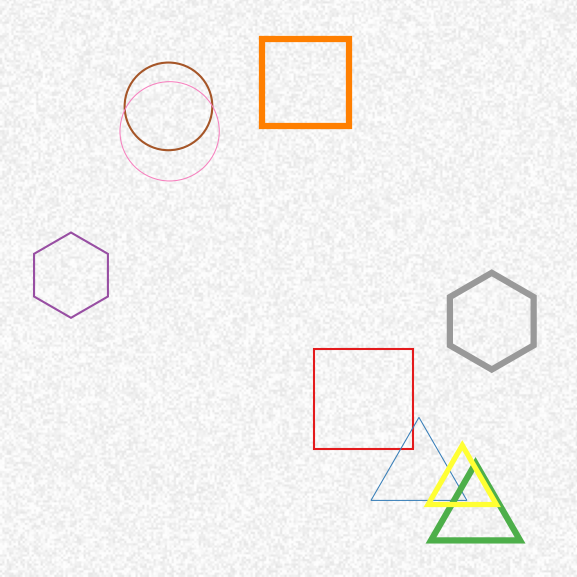[{"shape": "square", "thickness": 1, "radius": 0.43, "center": [0.629, 0.309]}, {"shape": "triangle", "thickness": 0.5, "radius": 0.48, "center": [0.725, 0.181]}, {"shape": "triangle", "thickness": 3, "radius": 0.45, "center": [0.823, 0.108]}, {"shape": "hexagon", "thickness": 1, "radius": 0.37, "center": [0.123, 0.523]}, {"shape": "square", "thickness": 3, "radius": 0.38, "center": [0.529, 0.856]}, {"shape": "triangle", "thickness": 2.5, "radius": 0.34, "center": [0.8, 0.16]}, {"shape": "circle", "thickness": 1, "radius": 0.38, "center": [0.292, 0.815]}, {"shape": "circle", "thickness": 0.5, "radius": 0.43, "center": [0.294, 0.772]}, {"shape": "hexagon", "thickness": 3, "radius": 0.42, "center": [0.852, 0.443]}]